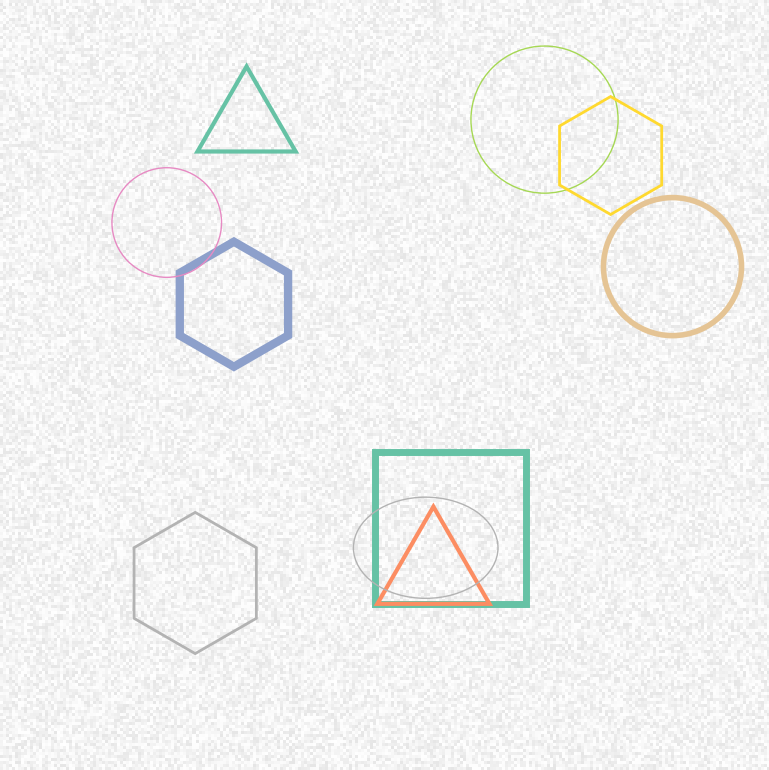[{"shape": "square", "thickness": 2.5, "radius": 0.49, "center": [0.585, 0.314]}, {"shape": "triangle", "thickness": 1.5, "radius": 0.37, "center": [0.32, 0.84]}, {"shape": "triangle", "thickness": 1.5, "radius": 0.42, "center": [0.563, 0.258]}, {"shape": "hexagon", "thickness": 3, "radius": 0.41, "center": [0.304, 0.605]}, {"shape": "circle", "thickness": 0.5, "radius": 0.36, "center": [0.217, 0.711]}, {"shape": "circle", "thickness": 0.5, "radius": 0.48, "center": [0.707, 0.845]}, {"shape": "hexagon", "thickness": 1, "radius": 0.38, "center": [0.793, 0.798]}, {"shape": "circle", "thickness": 2, "radius": 0.45, "center": [0.873, 0.654]}, {"shape": "hexagon", "thickness": 1, "radius": 0.46, "center": [0.254, 0.243]}, {"shape": "oval", "thickness": 0.5, "radius": 0.47, "center": [0.553, 0.289]}]